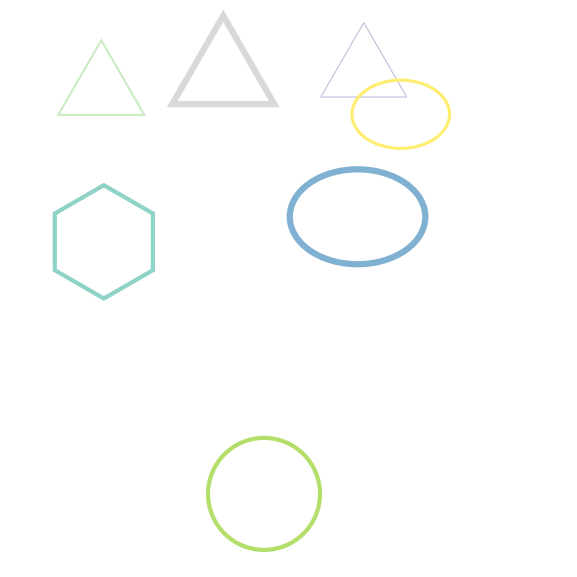[{"shape": "hexagon", "thickness": 2, "radius": 0.49, "center": [0.18, 0.58]}, {"shape": "triangle", "thickness": 0.5, "radius": 0.43, "center": [0.63, 0.874]}, {"shape": "oval", "thickness": 3, "radius": 0.59, "center": [0.619, 0.624]}, {"shape": "circle", "thickness": 2, "radius": 0.48, "center": [0.457, 0.144]}, {"shape": "triangle", "thickness": 3, "radius": 0.51, "center": [0.387, 0.87]}, {"shape": "triangle", "thickness": 1, "radius": 0.43, "center": [0.175, 0.843]}, {"shape": "oval", "thickness": 1.5, "radius": 0.42, "center": [0.694, 0.801]}]